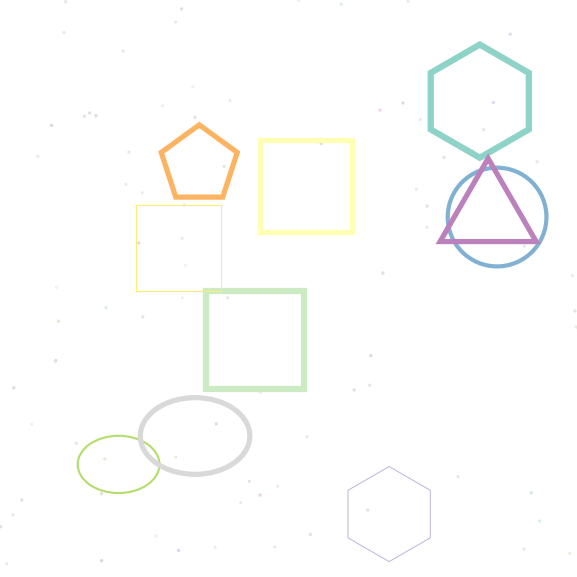[{"shape": "hexagon", "thickness": 3, "radius": 0.49, "center": [0.831, 0.824]}, {"shape": "square", "thickness": 2.5, "radius": 0.4, "center": [0.53, 0.677]}, {"shape": "hexagon", "thickness": 0.5, "radius": 0.41, "center": [0.674, 0.109]}, {"shape": "circle", "thickness": 2, "radius": 0.43, "center": [0.861, 0.623]}, {"shape": "pentagon", "thickness": 2.5, "radius": 0.35, "center": [0.345, 0.714]}, {"shape": "oval", "thickness": 1, "radius": 0.35, "center": [0.205, 0.195]}, {"shape": "oval", "thickness": 2.5, "radius": 0.47, "center": [0.338, 0.244]}, {"shape": "triangle", "thickness": 2.5, "radius": 0.48, "center": [0.845, 0.629]}, {"shape": "square", "thickness": 3, "radius": 0.42, "center": [0.441, 0.411]}, {"shape": "square", "thickness": 0.5, "radius": 0.37, "center": [0.309, 0.57]}]